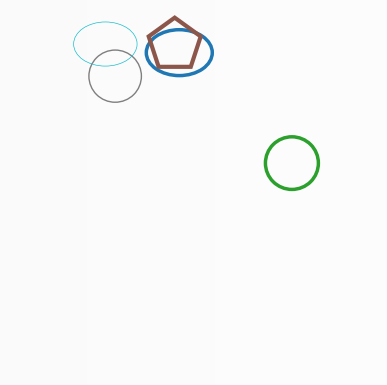[{"shape": "oval", "thickness": 2.5, "radius": 0.43, "center": [0.463, 0.863]}, {"shape": "circle", "thickness": 2.5, "radius": 0.34, "center": [0.753, 0.576]}, {"shape": "pentagon", "thickness": 3, "radius": 0.35, "center": [0.451, 0.884]}, {"shape": "circle", "thickness": 1, "radius": 0.34, "center": [0.297, 0.802]}, {"shape": "oval", "thickness": 0.5, "radius": 0.41, "center": [0.272, 0.886]}]